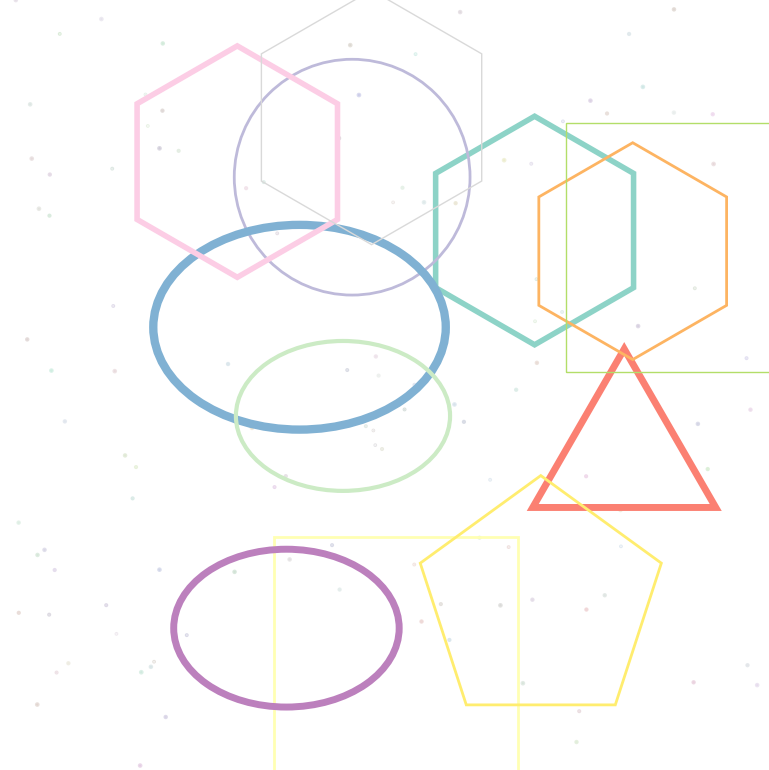[{"shape": "hexagon", "thickness": 2, "radius": 0.74, "center": [0.694, 0.701]}, {"shape": "square", "thickness": 1, "radius": 0.79, "center": [0.514, 0.144]}, {"shape": "circle", "thickness": 1, "radius": 0.77, "center": [0.457, 0.77]}, {"shape": "triangle", "thickness": 2.5, "radius": 0.69, "center": [0.811, 0.41]}, {"shape": "oval", "thickness": 3, "radius": 0.95, "center": [0.389, 0.575]}, {"shape": "hexagon", "thickness": 1, "radius": 0.7, "center": [0.822, 0.674]}, {"shape": "square", "thickness": 0.5, "radius": 0.81, "center": [0.897, 0.679]}, {"shape": "hexagon", "thickness": 2, "radius": 0.75, "center": [0.308, 0.79]}, {"shape": "hexagon", "thickness": 0.5, "radius": 0.83, "center": [0.483, 0.847]}, {"shape": "oval", "thickness": 2.5, "radius": 0.73, "center": [0.372, 0.184]}, {"shape": "oval", "thickness": 1.5, "radius": 0.7, "center": [0.445, 0.46]}, {"shape": "pentagon", "thickness": 1, "radius": 0.82, "center": [0.702, 0.218]}]